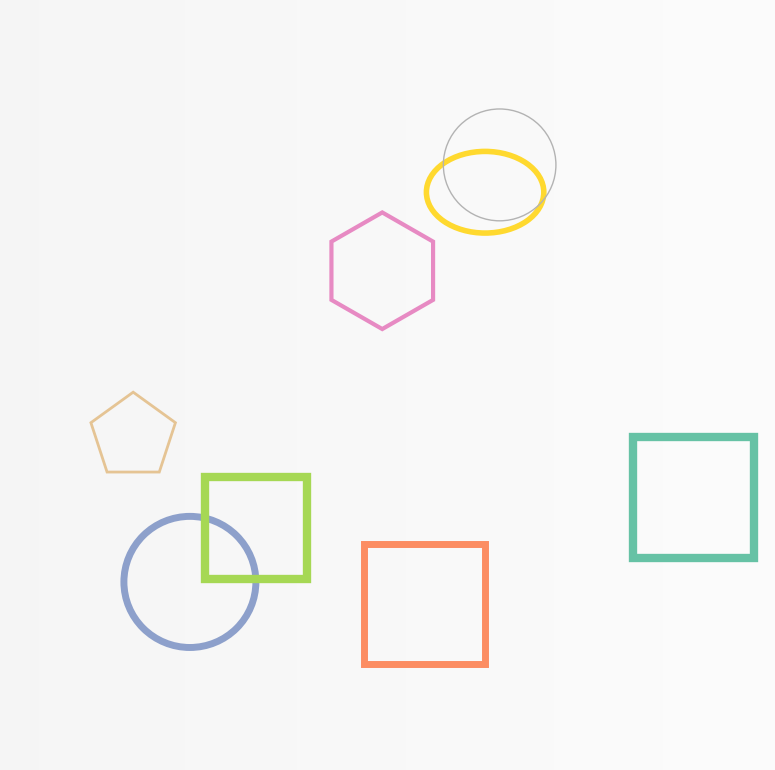[{"shape": "square", "thickness": 3, "radius": 0.39, "center": [0.895, 0.354]}, {"shape": "square", "thickness": 2.5, "radius": 0.39, "center": [0.548, 0.215]}, {"shape": "circle", "thickness": 2.5, "radius": 0.43, "center": [0.245, 0.244]}, {"shape": "hexagon", "thickness": 1.5, "radius": 0.38, "center": [0.493, 0.648]}, {"shape": "square", "thickness": 3, "radius": 0.33, "center": [0.33, 0.314]}, {"shape": "oval", "thickness": 2, "radius": 0.38, "center": [0.626, 0.75]}, {"shape": "pentagon", "thickness": 1, "radius": 0.29, "center": [0.172, 0.433]}, {"shape": "circle", "thickness": 0.5, "radius": 0.36, "center": [0.645, 0.786]}]